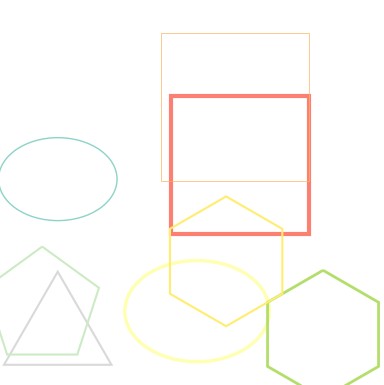[{"shape": "oval", "thickness": 1, "radius": 0.77, "center": [0.15, 0.535]}, {"shape": "oval", "thickness": 2.5, "radius": 0.94, "center": [0.512, 0.192]}, {"shape": "square", "thickness": 3, "radius": 0.89, "center": [0.624, 0.571]}, {"shape": "square", "thickness": 0.5, "radius": 0.96, "center": [0.61, 0.722]}, {"shape": "hexagon", "thickness": 2, "radius": 0.83, "center": [0.839, 0.132]}, {"shape": "triangle", "thickness": 1.5, "radius": 0.81, "center": [0.15, 0.133]}, {"shape": "pentagon", "thickness": 1.5, "radius": 0.77, "center": [0.11, 0.204]}, {"shape": "hexagon", "thickness": 1.5, "radius": 0.84, "center": [0.587, 0.321]}]